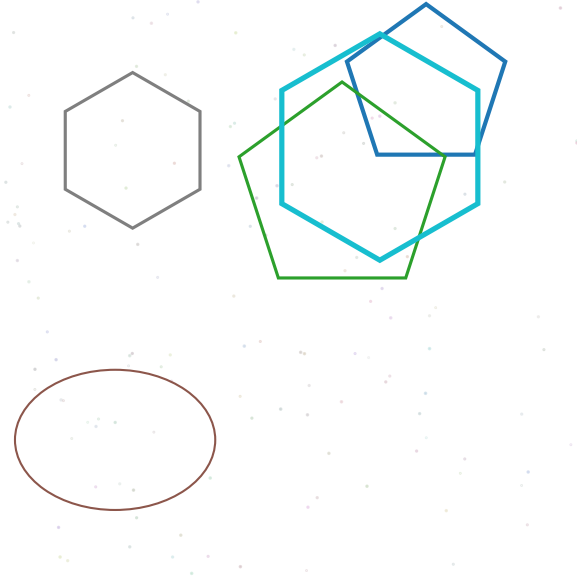[{"shape": "pentagon", "thickness": 2, "radius": 0.72, "center": [0.738, 0.848]}, {"shape": "pentagon", "thickness": 1.5, "radius": 0.94, "center": [0.592, 0.67]}, {"shape": "oval", "thickness": 1, "radius": 0.87, "center": [0.199, 0.237]}, {"shape": "hexagon", "thickness": 1.5, "radius": 0.67, "center": [0.23, 0.739]}, {"shape": "hexagon", "thickness": 2.5, "radius": 0.98, "center": [0.658, 0.745]}]